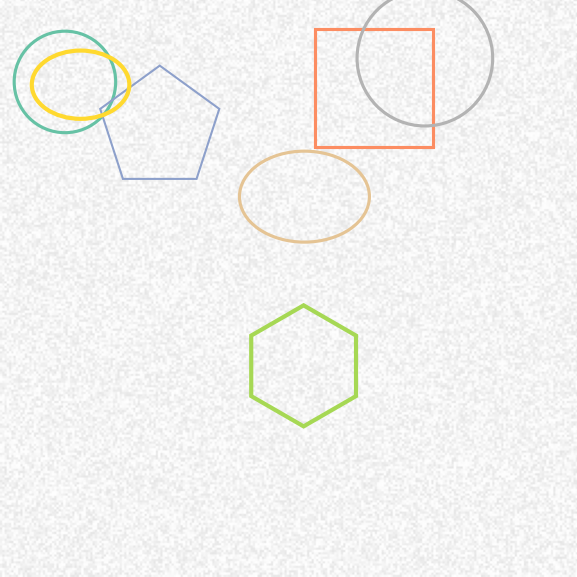[{"shape": "circle", "thickness": 1.5, "radius": 0.44, "center": [0.112, 0.857]}, {"shape": "square", "thickness": 1.5, "radius": 0.51, "center": [0.648, 0.847]}, {"shape": "pentagon", "thickness": 1, "radius": 0.54, "center": [0.277, 0.777]}, {"shape": "hexagon", "thickness": 2, "radius": 0.52, "center": [0.526, 0.366]}, {"shape": "oval", "thickness": 2, "radius": 0.42, "center": [0.14, 0.852]}, {"shape": "oval", "thickness": 1.5, "radius": 0.56, "center": [0.527, 0.659]}, {"shape": "circle", "thickness": 1.5, "radius": 0.59, "center": [0.736, 0.898]}]